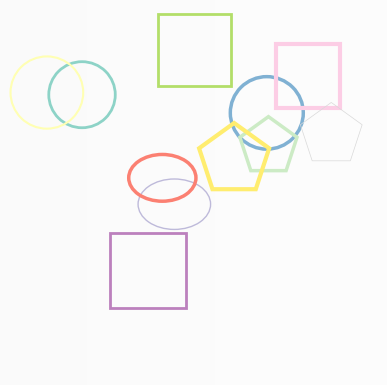[{"shape": "circle", "thickness": 2, "radius": 0.43, "center": [0.212, 0.754]}, {"shape": "circle", "thickness": 1.5, "radius": 0.47, "center": [0.121, 0.76]}, {"shape": "oval", "thickness": 1, "radius": 0.47, "center": [0.45, 0.47]}, {"shape": "oval", "thickness": 2.5, "radius": 0.43, "center": [0.419, 0.538]}, {"shape": "circle", "thickness": 2.5, "radius": 0.47, "center": [0.689, 0.707]}, {"shape": "square", "thickness": 2, "radius": 0.47, "center": [0.502, 0.87]}, {"shape": "square", "thickness": 3, "radius": 0.41, "center": [0.795, 0.802]}, {"shape": "pentagon", "thickness": 0.5, "radius": 0.42, "center": [0.855, 0.65]}, {"shape": "square", "thickness": 2, "radius": 0.49, "center": [0.382, 0.297]}, {"shape": "pentagon", "thickness": 2.5, "radius": 0.39, "center": [0.693, 0.619]}, {"shape": "pentagon", "thickness": 3, "radius": 0.48, "center": [0.604, 0.585]}]